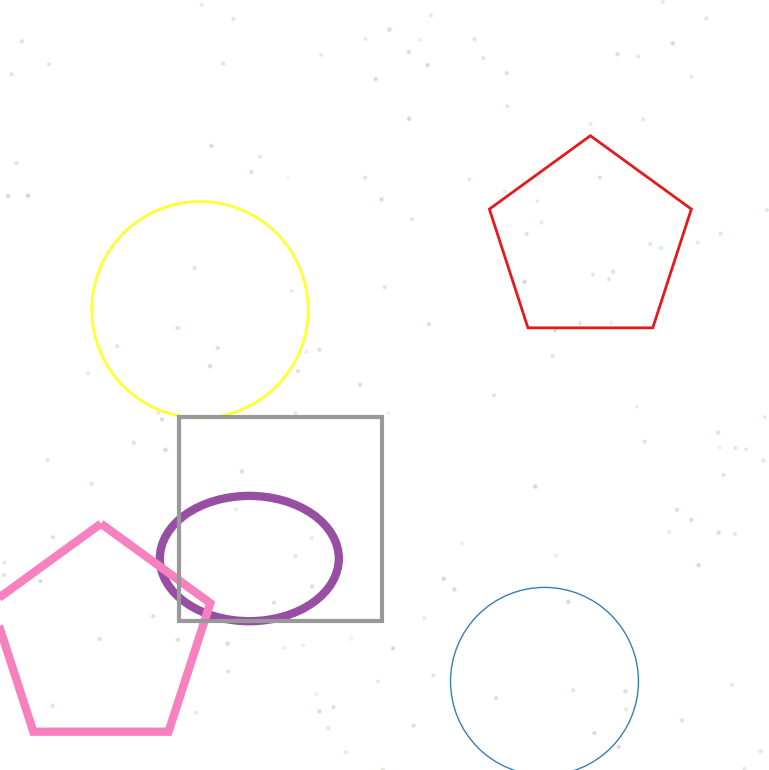[{"shape": "pentagon", "thickness": 1, "radius": 0.69, "center": [0.767, 0.686]}, {"shape": "circle", "thickness": 0.5, "radius": 0.61, "center": [0.707, 0.115]}, {"shape": "oval", "thickness": 3, "radius": 0.58, "center": [0.324, 0.275]}, {"shape": "circle", "thickness": 1, "radius": 0.7, "center": [0.26, 0.598]}, {"shape": "pentagon", "thickness": 3, "radius": 0.75, "center": [0.131, 0.171]}, {"shape": "square", "thickness": 1.5, "radius": 0.66, "center": [0.365, 0.326]}]